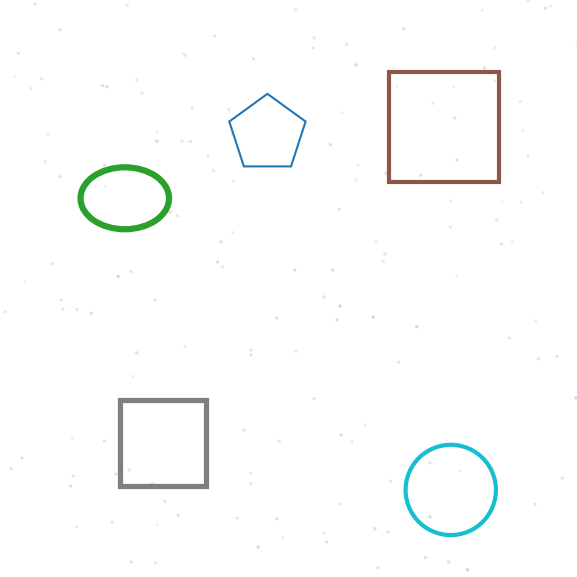[{"shape": "pentagon", "thickness": 1, "radius": 0.35, "center": [0.463, 0.767]}, {"shape": "oval", "thickness": 3, "radius": 0.38, "center": [0.216, 0.656]}, {"shape": "square", "thickness": 2, "radius": 0.48, "center": [0.77, 0.779]}, {"shape": "square", "thickness": 2.5, "radius": 0.37, "center": [0.282, 0.233]}, {"shape": "circle", "thickness": 2, "radius": 0.39, "center": [0.781, 0.151]}]